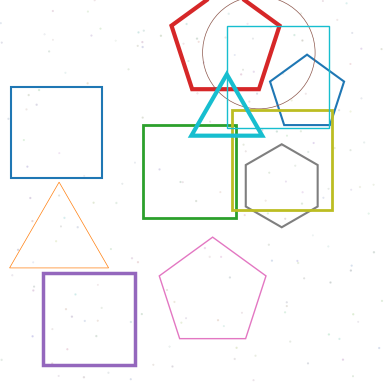[{"shape": "pentagon", "thickness": 1.5, "radius": 0.51, "center": [0.798, 0.757]}, {"shape": "square", "thickness": 1.5, "radius": 0.59, "center": [0.148, 0.656]}, {"shape": "triangle", "thickness": 0.5, "radius": 0.74, "center": [0.154, 0.378]}, {"shape": "square", "thickness": 2, "radius": 0.6, "center": [0.492, 0.555]}, {"shape": "pentagon", "thickness": 3, "radius": 0.74, "center": [0.586, 0.888]}, {"shape": "square", "thickness": 2.5, "radius": 0.6, "center": [0.232, 0.171]}, {"shape": "circle", "thickness": 0.5, "radius": 0.73, "center": [0.672, 0.863]}, {"shape": "pentagon", "thickness": 1, "radius": 0.73, "center": [0.552, 0.238]}, {"shape": "hexagon", "thickness": 1.5, "radius": 0.54, "center": [0.732, 0.517]}, {"shape": "square", "thickness": 2, "radius": 0.65, "center": [0.732, 0.584]}, {"shape": "square", "thickness": 1, "radius": 0.66, "center": [0.723, 0.799]}, {"shape": "triangle", "thickness": 3, "radius": 0.53, "center": [0.589, 0.701]}]